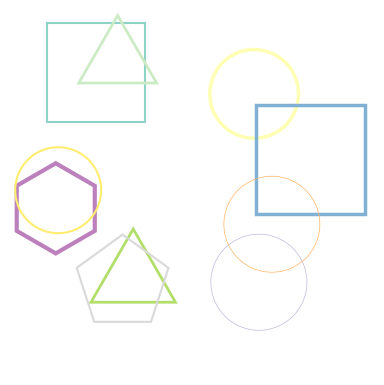[{"shape": "square", "thickness": 1.5, "radius": 0.64, "center": [0.249, 0.812]}, {"shape": "circle", "thickness": 2.5, "radius": 0.58, "center": [0.66, 0.756]}, {"shape": "circle", "thickness": 0.5, "radius": 0.62, "center": [0.672, 0.267]}, {"shape": "square", "thickness": 2.5, "radius": 0.71, "center": [0.806, 0.586]}, {"shape": "circle", "thickness": 0.5, "radius": 0.62, "center": [0.706, 0.418]}, {"shape": "triangle", "thickness": 2, "radius": 0.63, "center": [0.346, 0.278]}, {"shape": "pentagon", "thickness": 1.5, "radius": 0.63, "center": [0.318, 0.265]}, {"shape": "hexagon", "thickness": 3, "radius": 0.59, "center": [0.145, 0.459]}, {"shape": "triangle", "thickness": 2, "radius": 0.58, "center": [0.306, 0.843]}, {"shape": "circle", "thickness": 1.5, "radius": 0.56, "center": [0.151, 0.506]}]